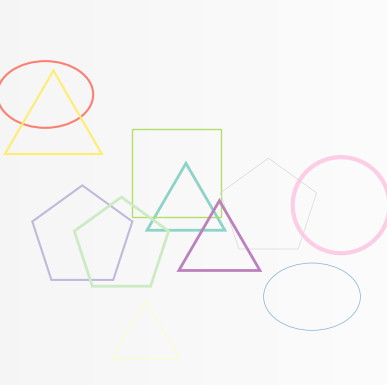[{"shape": "triangle", "thickness": 2, "radius": 0.58, "center": [0.48, 0.46]}, {"shape": "triangle", "thickness": 0.5, "radius": 0.51, "center": [0.376, 0.119]}, {"shape": "pentagon", "thickness": 1.5, "radius": 0.68, "center": [0.212, 0.383]}, {"shape": "oval", "thickness": 1.5, "radius": 0.62, "center": [0.117, 0.755]}, {"shape": "oval", "thickness": 0.5, "radius": 0.62, "center": [0.805, 0.229]}, {"shape": "square", "thickness": 1, "radius": 0.57, "center": [0.455, 0.551]}, {"shape": "circle", "thickness": 3, "radius": 0.62, "center": [0.88, 0.467]}, {"shape": "pentagon", "thickness": 0.5, "radius": 0.65, "center": [0.693, 0.459]}, {"shape": "triangle", "thickness": 2, "radius": 0.6, "center": [0.566, 0.358]}, {"shape": "pentagon", "thickness": 2, "radius": 0.64, "center": [0.313, 0.36]}, {"shape": "triangle", "thickness": 1.5, "radius": 0.72, "center": [0.138, 0.672]}]